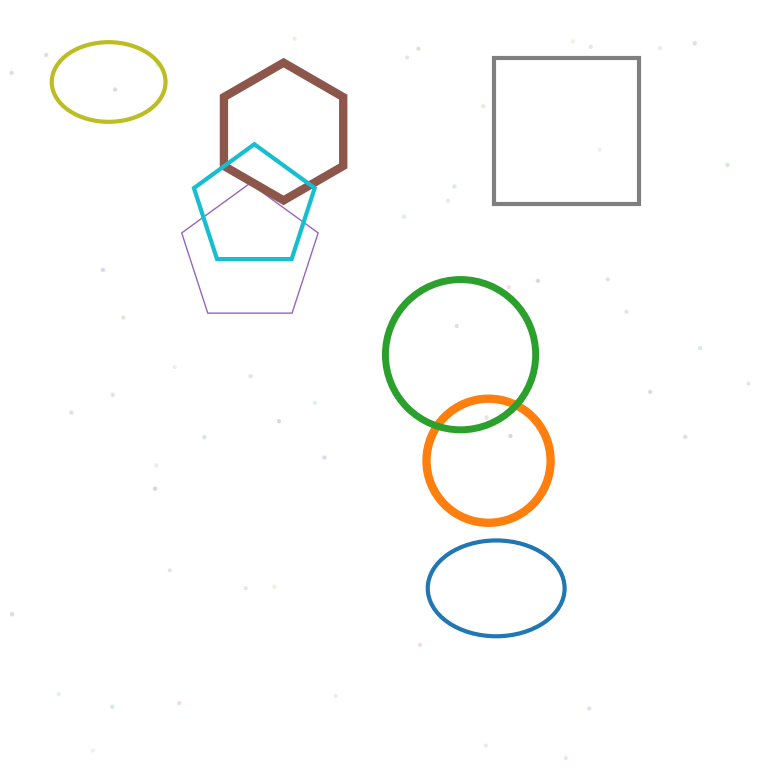[{"shape": "oval", "thickness": 1.5, "radius": 0.44, "center": [0.644, 0.236]}, {"shape": "circle", "thickness": 3, "radius": 0.4, "center": [0.634, 0.402]}, {"shape": "circle", "thickness": 2.5, "radius": 0.49, "center": [0.598, 0.539]}, {"shape": "pentagon", "thickness": 0.5, "radius": 0.47, "center": [0.325, 0.669]}, {"shape": "hexagon", "thickness": 3, "radius": 0.45, "center": [0.368, 0.829]}, {"shape": "square", "thickness": 1.5, "radius": 0.47, "center": [0.735, 0.83]}, {"shape": "oval", "thickness": 1.5, "radius": 0.37, "center": [0.141, 0.894]}, {"shape": "pentagon", "thickness": 1.5, "radius": 0.41, "center": [0.33, 0.73]}]